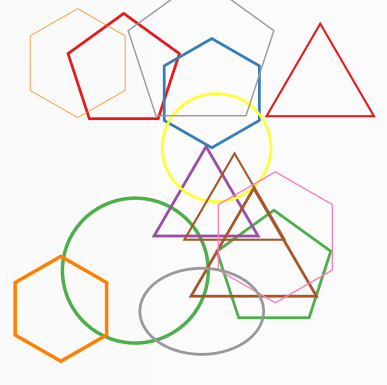[{"shape": "pentagon", "thickness": 2, "radius": 0.76, "center": [0.319, 0.814]}, {"shape": "triangle", "thickness": 1.5, "radius": 0.8, "center": [0.826, 0.778]}, {"shape": "hexagon", "thickness": 2, "radius": 0.71, "center": [0.547, 0.758]}, {"shape": "pentagon", "thickness": 2, "radius": 0.77, "center": [0.707, 0.3]}, {"shape": "circle", "thickness": 2.5, "radius": 0.94, "center": [0.349, 0.297]}, {"shape": "triangle", "thickness": 2, "radius": 0.77, "center": [0.532, 0.464]}, {"shape": "hexagon", "thickness": 2.5, "radius": 0.68, "center": [0.157, 0.198]}, {"shape": "hexagon", "thickness": 0.5, "radius": 0.71, "center": [0.2, 0.836]}, {"shape": "circle", "thickness": 2, "radius": 0.7, "center": [0.559, 0.616]}, {"shape": "triangle", "thickness": 2, "radius": 0.93, "center": [0.655, 0.324]}, {"shape": "triangle", "thickness": 1.5, "radius": 0.75, "center": [0.605, 0.452]}, {"shape": "hexagon", "thickness": 1, "radius": 0.85, "center": [0.711, 0.384]}, {"shape": "pentagon", "thickness": 1, "radius": 0.99, "center": [0.519, 0.859]}, {"shape": "oval", "thickness": 2, "radius": 0.8, "center": [0.521, 0.191]}]